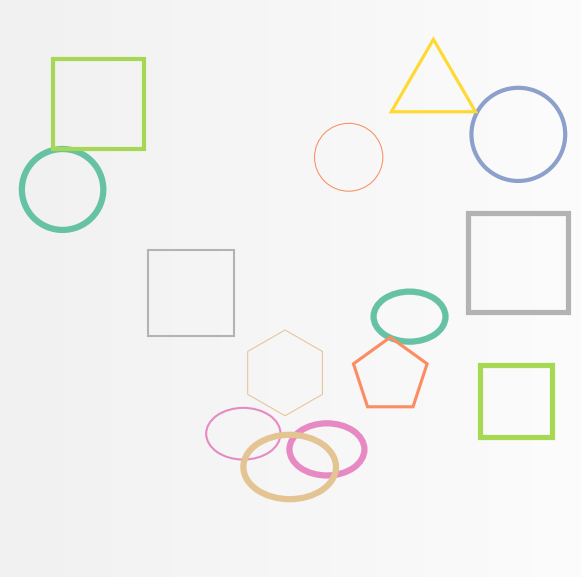[{"shape": "circle", "thickness": 3, "radius": 0.35, "center": [0.108, 0.671]}, {"shape": "oval", "thickness": 3, "radius": 0.31, "center": [0.705, 0.451]}, {"shape": "circle", "thickness": 0.5, "radius": 0.29, "center": [0.6, 0.727]}, {"shape": "pentagon", "thickness": 1.5, "radius": 0.33, "center": [0.671, 0.349]}, {"shape": "circle", "thickness": 2, "radius": 0.4, "center": [0.892, 0.766]}, {"shape": "oval", "thickness": 3, "radius": 0.32, "center": [0.562, 0.221]}, {"shape": "oval", "thickness": 1, "radius": 0.32, "center": [0.419, 0.248]}, {"shape": "square", "thickness": 2.5, "radius": 0.31, "center": [0.887, 0.305]}, {"shape": "square", "thickness": 2, "radius": 0.39, "center": [0.17, 0.819]}, {"shape": "triangle", "thickness": 1.5, "radius": 0.42, "center": [0.746, 0.847]}, {"shape": "oval", "thickness": 3, "radius": 0.4, "center": [0.498, 0.191]}, {"shape": "hexagon", "thickness": 0.5, "radius": 0.37, "center": [0.49, 0.353]}, {"shape": "square", "thickness": 1, "radius": 0.37, "center": [0.329, 0.492]}, {"shape": "square", "thickness": 2.5, "radius": 0.43, "center": [0.892, 0.544]}]